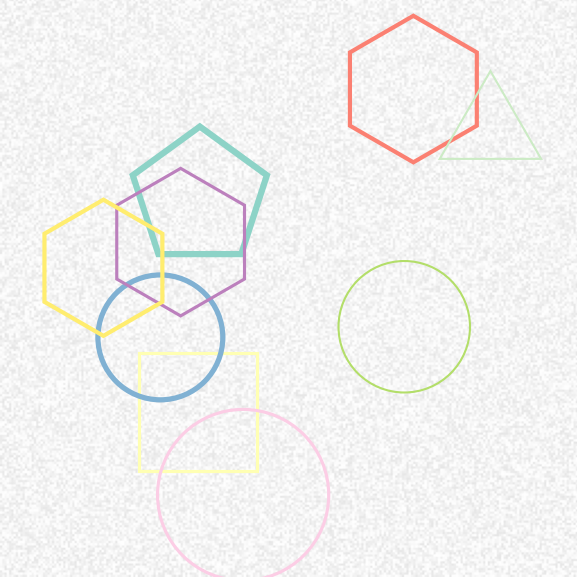[{"shape": "pentagon", "thickness": 3, "radius": 0.61, "center": [0.346, 0.658]}, {"shape": "square", "thickness": 1.5, "radius": 0.51, "center": [0.343, 0.286]}, {"shape": "hexagon", "thickness": 2, "radius": 0.63, "center": [0.716, 0.845]}, {"shape": "circle", "thickness": 2.5, "radius": 0.54, "center": [0.278, 0.415]}, {"shape": "circle", "thickness": 1, "radius": 0.57, "center": [0.7, 0.433]}, {"shape": "circle", "thickness": 1.5, "radius": 0.74, "center": [0.421, 0.142]}, {"shape": "hexagon", "thickness": 1.5, "radius": 0.64, "center": [0.313, 0.58]}, {"shape": "triangle", "thickness": 1, "radius": 0.51, "center": [0.849, 0.775]}, {"shape": "hexagon", "thickness": 2, "radius": 0.59, "center": [0.179, 0.535]}]